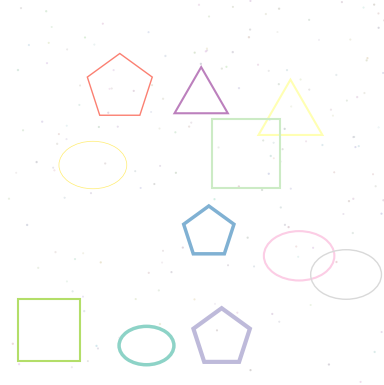[{"shape": "oval", "thickness": 2.5, "radius": 0.36, "center": [0.38, 0.102]}, {"shape": "triangle", "thickness": 1.5, "radius": 0.48, "center": [0.754, 0.697]}, {"shape": "pentagon", "thickness": 3, "radius": 0.39, "center": [0.576, 0.122]}, {"shape": "pentagon", "thickness": 1, "radius": 0.44, "center": [0.311, 0.772]}, {"shape": "pentagon", "thickness": 2.5, "radius": 0.34, "center": [0.542, 0.396]}, {"shape": "square", "thickness": 1.5, "radius": 0.4, "center": [0.128, 0.143]}, {"shape": "oval", "thickness": 1.5, "radius": 0.46, "center": [0.777, 0.336]}, {"shape": "oval", "thickness": 1, "radius": 0.46, "center": [0.899, 0.287]}, {"shape": "triangle", "thickness": 1.5, "radius": 0.4, "center": [0.523, 0.746]}, {"shape": "square", "thickness": 1.5, "radius": 0.44, "center": [0.639, 0.601]}, {"shape": "oval", "thickness": 0.5, "radius": 0.44, "center": [0.241, 0.571]}]